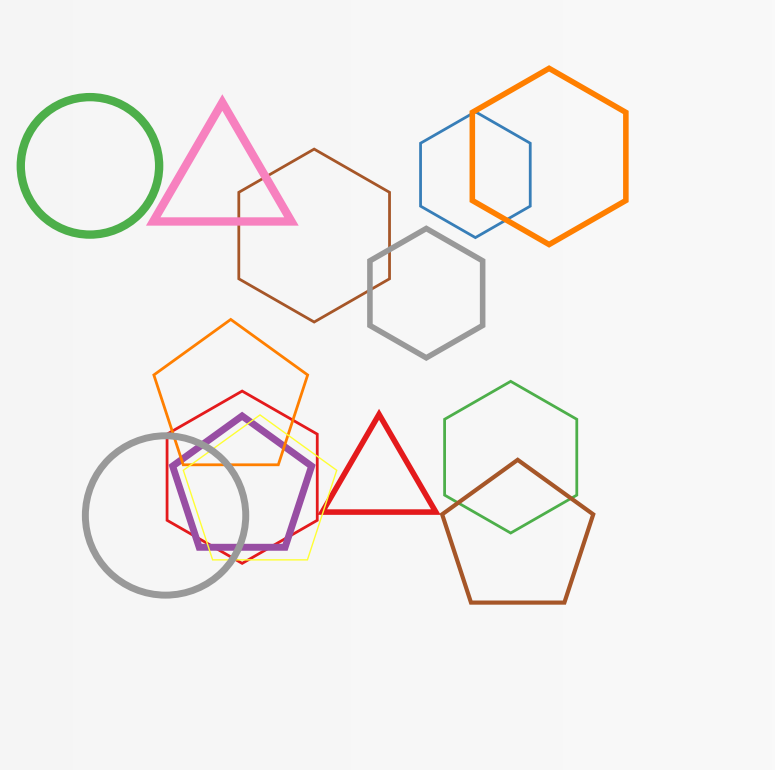[{"shape": "triangle", "thickness": 2, "radius": 0.42, "center": [0.489, 0.377]}, {"shape": "hexagon", "thickness": 1, "radius": 0.56, "center": [0.312, 0.38]}, {"shape": "hexagon", "thickness": 1, "radius": 0.41, "center": [0.613, 0.773]}, {"shape": "hexagon", "thickness": 1, "radius": 0.49, "center": [0.659, 0.406]}, {"shape": "circle", "thickness": 3, "radius": 0.45, "center": [0.116, 0.785]}, {"shape": "pentagon", "thickness": 2.5, "radius": 0.47, "center": [0.312, 0.366]}, {"shape": "pentagon", "thickness": 1, "radius": 0.52, "center": [0.298, 0.481]}, {"shape": "hexagon", "thickness": 2, "radius": 0.57, "center": [0.709, 0.797]}, {"shape": "pentagon", "thickness": 0.5, "radius": 0.52, "center": [0.336, 0.357]}, {"shape": "pentagon", "thickness": 1.5, "radius": 0.51, "center": [0.668, 0.3]}, {"shape": "hexagon", "thickness": 1, "radius": 0.56, "center": [0.405, 0.694]}, {"shape": "triangle", "thickness": 3, "radius": 0.51, "center": [0.287, 0.764]}, {"shape": "circle", "thickness": 2.5, "radius": 0.52, "center": [0.214, 0.331]}, {"shape": "hexagon", "thickness": 2, "radius": 0.42, "center": [0.55, 0.619]}]